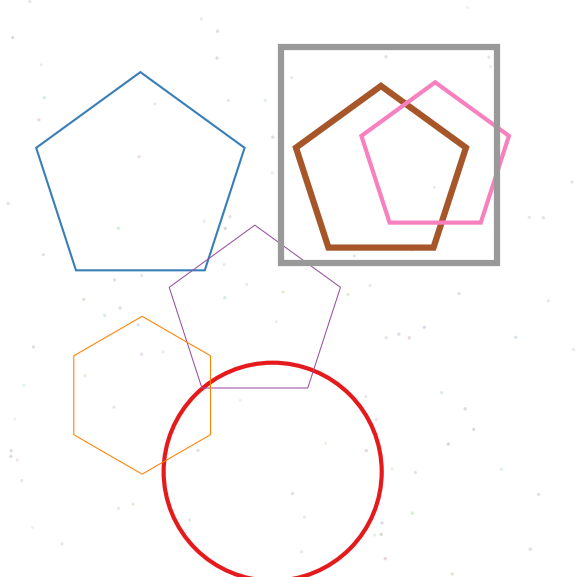[{"shape": "circle", "thickness": 2, "radius": 0.94, "center": [0.472, 0.182]}, {"shape": "pentagon", "thickness": 1, "radius": 0.95, "center": [0.243, 0.685]}, {"shape": "pentagon", "thickness": 0.5, "radius": 0.78, "center": [0.441, 0.453]}, {"shape": "hexagon", "thickness": 0.5, "radius": 0.68, "center": [0.246, 0.315]}, {"shape": "pentagon", "thickness": 3, "radius": 0.77, "center": [0.66, 0.696]}, {"shape": "pentagon", "thickness": 2, "radius": 0.67, "center": [0.754, 0.722]}, {"shape": "square", "thickness": 3, "radius": 0.94, "center": [0.673, 0.731]}]